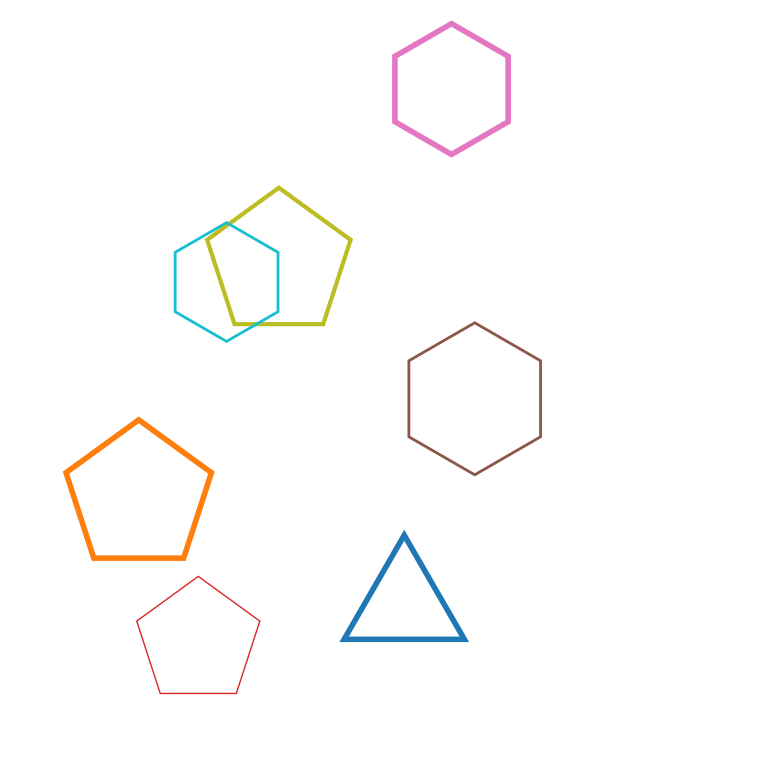[{"shape": "triangle", "thickness": 2, "radius": 0.45, "center": [0.525, 0.215]}, {"shape": "pentagon", "thickness": 2, "radius": 0.5, "center": [0.18, 0.355]}, {"shape": "pentagon", "thickness": 0.5, "radius": 0.42, "center": [0.258, 0.167]}, {"shape": "hexagon", "thickness": 1, "radius": 0.49, "center": [0.617, 0.482]}, {"shape": "hexagon", "thickness": 2, "radius": 0.42, "center": [0.586, 0.884]}, {"shape": "pentagon", "thickness": 1.5, "radius": 0.49, "center": [0.362, 0.658]}, {"shape": "hexagon", "thickness": 1, "radius": 0.39, "center": [0.294, 0.634]}]